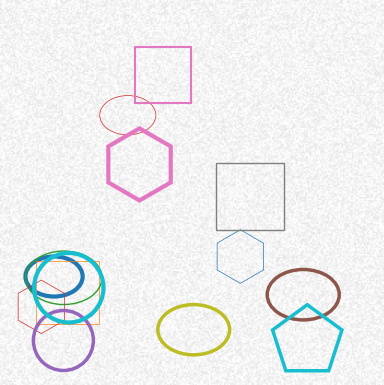[{"shape": "hexagon", "thickness": 0.5, "radius": 0.35, "center": [0.624, 0.334]}, {"shape": "oval", "thickness": 3, "radius": 0.37, "center": [0.14, 0.282]}, {"shape": "square", "thickness": 0.5, "radius": 0.41, "center": [0.175, 0.241]}, {"shape": "oval", "thickness": 1, "radius": 0.5, "center": [0.166, 0.278]}, {"shape": "hexagon", "thickness": 0.5, "radius": 0.35, "center": [0.107, 0.203]}, {"shape": "oval", "thickness": 0.5, "radius": 0.36, "center": [0.332, 0.701]}, {"shape": "circle", "thickness": 2.5, "radius": 0.39, "center": [0.165, 0.116]}, {"shape": "oval", "thickness": 2.5, "radius": 0.47, "center": [0.788, 0.235]}, {"shape": "square", "thickness": 1.5, "radius": 0.36, "center": [0.423, 0.804]}, {"shape": "hexagon", "thickness": 3, "radius": 0.47, "center": [0.362, 0.573]}, {"shape": "square", "thickness": 1, "radius": 0.44, "center": [0.649, 0.49]}, {"shape": "oval", "thickness": 2.5, "radius": 0.47, "center": [0.503, 0.144]}, {"shape": "pentagon", "thickness": 2.5, "radius": 0.47, "center": [0.798, 0.114]}, {"shape": "circle", "thickness": 3, "radius": 0.45, "center": [0.179, 0.253]}]